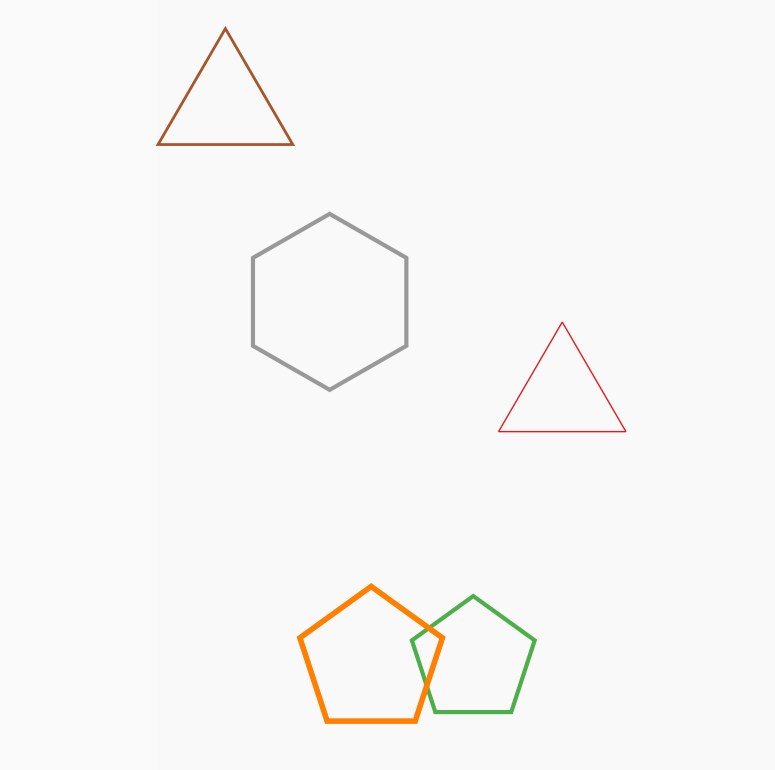[{"shape": "triangle", "thickness": 0.5, "radius": 0.47, "center": [0.725, 0.487]}, {"shape": "pentagon", "thickness": 1.5, "radius": 0.42, "center": [0.611, 0.143]}, {"shape": "pentagon", "thickness": 2, "radius": 0.48, "center": [0.479, 0.142]}, {"shape": "triangle", "thickness": 1, "radius": 0.5, "center": [0.291, 0.862]}, {"shape": "hexagon", "thickness": 1.5, "radius": 0.57, "center": [0.425, 0.608]}]